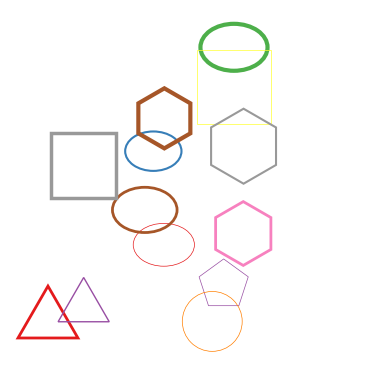[{"shape": "triangle", "thickness": 2, "radius": 0.45, "center": [0.125, 0.167]}, {"shape": "oval", "thickness": 0.5, "radius": 0.4, "center": [0.425, 0.364]}, {"shape": "oval", "thickness": 1.5, "radius": 0.37, "center": [0.398, 0.607]}, {"shape": "oval", "thickness": 3, "radius": 0.44, "center": [0.608, 0.877]}, {"shape": "triangle", "thickness": 1, "radius": 0.38, "center": [0.217, 0.203]}, {"shape": "pentagon", "thickness": 0.5, "radius": 0.34, "center": [0.581, 0.26]}, {"shape": "circle", "thickness": 0.5, "radius": 0.39, "center": [0.551, 0.165]}, {"shape": "square", "thickness": 0.5, "radius": 0.48, "center": [0.607, 0.774]}, {"shape": "oval", "thickness": 2, "radius": 0.42, "center": [0.376, 0.455]}, {"shape": "hexagon", "thickness": 3, "radius": 0.39, "center": [0.427, 0.693]}, {"shape": "hexagon", "thickness": 2, "radius": 0.41, "center": [0.632, 0.393]}, {"shape": "hexagon", "thickness": 1.5, "radius": 0.49, "center": [0.633, 0.62]}, {"shape": "square", "thickness": 2.5, "radius": 0.42, "center": [0.216, 0.57]}]